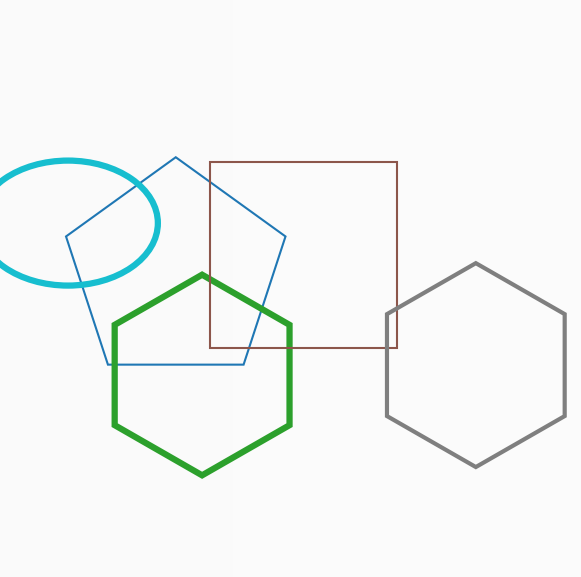[{"shape": "pentagon", "thickness": 1, "radius": 0.99, "center": [0.302, 0.528]}, {"shape": "hexagon", "thickness": 3, "radius": 0.87, "center": [0.348, 0.35]}, {"shape": "square", "thickness": 1, "radius": 0.81, "center": [0.522, 0.557]}, {"shape": "hexagon", "thickness": 2, "radius": 0.88, "center": [0.819, 0.367]}, {"shape": "oval", "thickness": 3, "radius": 0.77, "center": [0.117, 0.613]}]